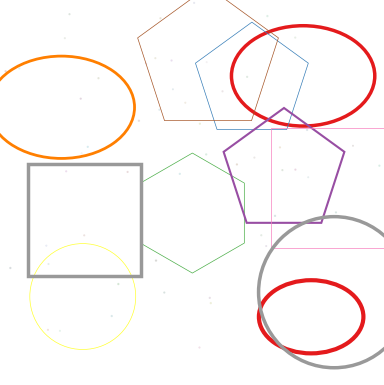[{"shape": "oval", "thickness": 2.5, "radius": 0.93, "center": [0.787, 0.803]}, {"shape": "oval", "thickness": 3, "radius": 0.68, "center": [0.808, 0.177]}, {"shape": "pentagon", "thickness": 0.5, "radius": 0.77, "center": [0.654, 0.788]}, {"shape": "hexagon", "thickness": 0.5, "radius": 0.78, "center": [0.5, 0.447]}, {"shape": "pentagon", "thickness": 1.5, "radius": 0.82, "center": [0.738, 0.555]}, {"shape": "oval", "thickness": 2, "radius": 0.95, "center": [0.16, 0.721]}, {"shape": "circle", "thickness": 0.5, "radius": 0.69, "center": [0.215, 0.23]}, {"shape": "pentagon", "thickness": 0.5, "radius": 0.96, "center": [0.54, 0.842]}, {"shape": "square", "thickness": 0.5, "radius": 0.78, "center": [0.858, 0.512]}, {"shape": "square", "thickness": 2.5, "radius": 0.73, "center": [0.22, 0.428]}, {"shape": "circle", "thickness": 2.5, "radius": 0.98, "center": [0.868, 0.241]}]